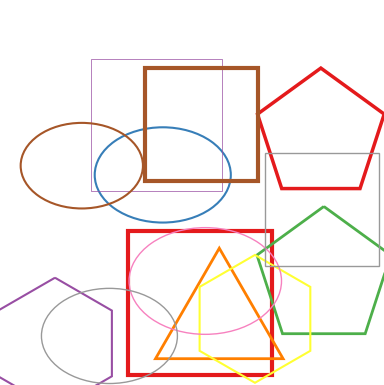[{"shape": "pentagon", "thickness": 2.5, "radius": 0.87, "center": [0.833, 0.65]}, {"shape": "square", "thickness": 3, "radius": 0.94, "center": [0.52, 0.213]}, {"shape": "oval", "thickness": 1.5, "radius": 0.88, "center": [0.423, 0.546]}, {"shape": "pentagon", "thickness": 2, "radius": 0.91, "center": [0.841, 0.281]}, {"shape": "square", "thickness": 0.5, "radius": 0.85, "center": [0.406, 0.676]}, {"shape": "hexagon", "thickness": 1.5, "radius": 0.85, "center": [0.143, 0.108]}, {"shape": "triangle", "thickness": 2, "radius": 0.96, "center": [0.57, 0.164]}, {"shape": "hexagon", "thickness": 1.5, "radius": 0.83, "center": [0.662, 0.172]}, {"shape": "square", "thickness": 3, "radius": 0.73, "center": [0.523, 0.678]}, {"shape": "oval", "thickness": 1.5, "radius": 0.79, "center": [0.212, 0.57]}, {"shape": "oval", "thickness": 1, "radius": 0.99, "center": [0.533, 0.27]}, {"shape": "square", "thickness": 1, "radius": 0.74, "center": [0.836, 0.456]}, {"shape": "oval", "thickness": 1, "radius": 0.88, "center": [0.284, 0.127]}]